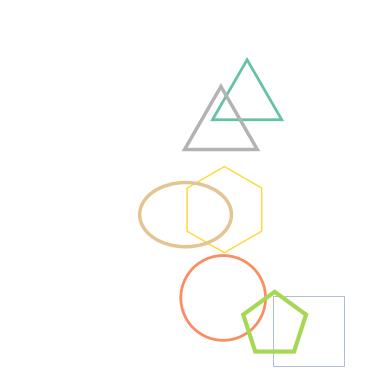[{"shape": "triangle", "thickness": 2, "radius": 0.52, "center": [0.642, 0.741]}, {"shape": "circle", "thickness": 2, "radius": 0.55, "center": [0.58, 0.226]}, {"shape": "square", "thickness": 0.5, "radius": 0.46, "center": [0.802, 0.14]}, {"shape": "pentagon", "thickness": 3, "radius": 0.43, "center": [0.713, 0.156]}, {"shape": "hexagon", "thickness": 1, "radius": 0.56, "center": [0.583, 0.455]}, {"shape": "oval", "thickness": 2.5, "radius": 0.6, "center": [0.482, 0.442]}, {"shape": "triangle", "thickness": 2.5, "radius": 0.55, "center": [0.574, 0.666]}]